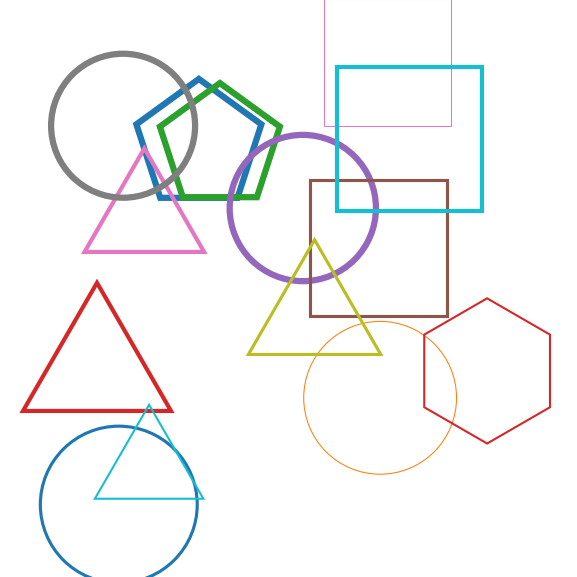[{"shape": "pentagon", "thickness": 3, "radius": 0.57, "center": [0.344, 0.749]}, {"shape": "circle", "thickness": 1.5, "radius": 0.68, "center": [0.206, 0.125]}, {"shape": "circle", "thickness": 0.5, "radius": 0.66, "center": [0.658, 0.31]}, {"shape": "pentagon", "thickness": 3, "radius": 0.55, "center": [0.381, 0.746]}, {"shape": "triangle", "thickness": 2, "radius": 0.74, "center": [0.168, 0.362]}, {"shape": "hexagon", "thickness": 1, "radius": 0.63, "center": [0.843, 0.357]}, {"shape": "circle", "thickness": 3, "radius": 0.63, "center": [0.524, 0.639]}, {"shape": "square", "thickness": 1.5, "radius": 0.59, "center": [0.655, 0.57]}, {"shape": "triangle", "thickness": 2, "radius": 0.6, "center": [0.25, 0.623]}, {"shape": "square", "thickness": 0.5, "radius": 0.55, "center": [0.671, 0.891]}, {"shape": "circle", "thickness": 3, "radius": 0.62, "center": [0.213, 0.781]}, {"shape": "triangle", "thickness": 1.5, "radius": 0.66, "center": [0.545, 0.452]}, {"shape": "square", "thickness": 2, "radius": 0.63, "center": [0.709, 0.758]}, {"shape": "triangle", "thickness": 1, "radius": 0.54, "center": [0.258, 0.19]}]